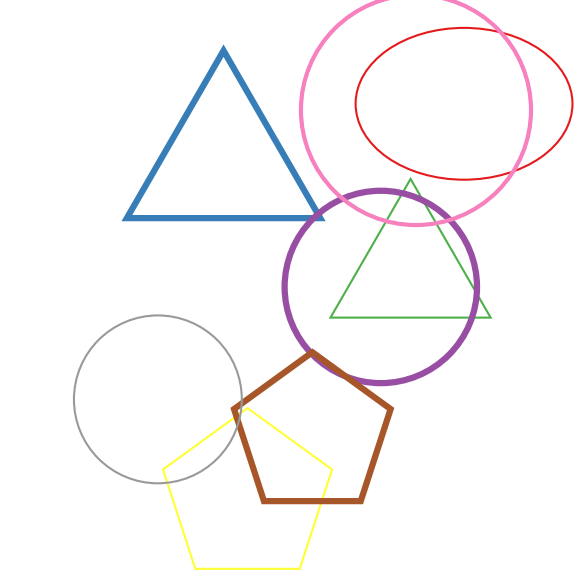[{"shape": "oval", "thickness": 1, "radius": 0.94, "center": [0.804, 0.819]}, {"shape": "triangle", "thickness": 3, "radius": 0.97, "center": [0.387, 0.718]}, {"shape": "triangle", "thickness": 1, "radius": 0.8, "center": [0.711, 0.529]}, {"shape": "circle", "thickness": 3, "radius": 0.83, "center": [0.659, 0.502]}, {"shape": "pentagon", "thickness": 1, "radius": 0.77, "center": [0.429, 0.139]}, {"shape": "pentagon", "thickness": 3, "radius": 0.71, "center": [0.541, 0.247]}, {"shape": "circle", "thickness": 2, "radius": 1.0, "center": [0.72, 0.809]}, {"shape": "circle", "thickness": 1, "radius": 0.73, "center": [0.273, 0.308]}]